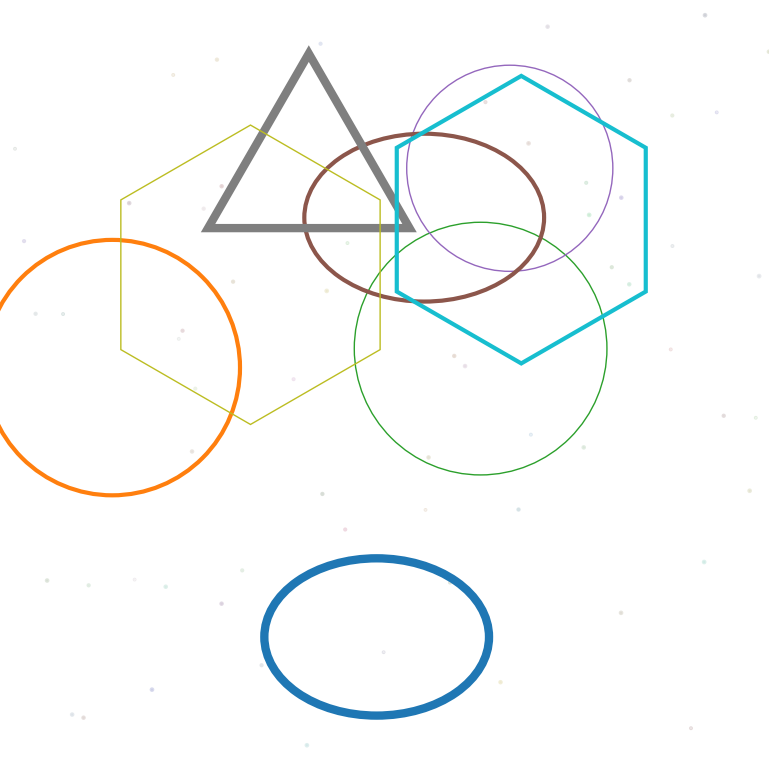[{"shape": "oval", "thickness": 3, "radius": 0.73, "center": [0.489, 0.173]}, {"shape": "circle", "thickness": 1.5, "radius": 0.83, "center": [0.146, 0.523]}, {"shape": "circle", "thickness": 0.5, "radius": 0.82, "center": [0.624, 0.547]}, {"shape": "circle", "thickness": 0.5, "radius": 0.67, "center": [0.662, 0.781]}, {"shape": "oval", "thickness": 1.5, "radius": 0.78, "center": [0.551, 0.717]}, {"shape": "triangle", "thickness": 3, "radius": 0.76, "center": [0.401, 0.779]}, {"shape": "hexagon", "thickness": 0.5, "radius": 0.97, "center": [0.325, 0.643]}, {"shape": "hexagon", "thickness": 1.5, "radius": 0.93, "center": [0.677, 0.715]}]